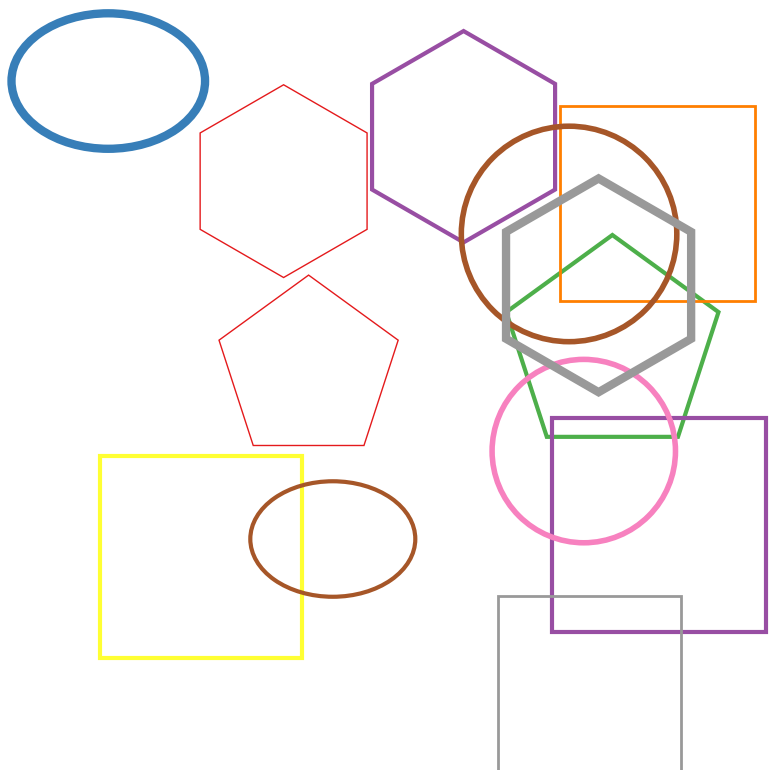[{"shape": "hexagon", "thickness": 0.5, "radius": 0.63, "center": [0.368, 0.765]}, {"shape": "pentagon", "thickness": 0.5, "radius": 0.61, "center": [0.401, 0.52]}, {"shape": "oval", "thickness": 3, "radius": 0.63, "center": [0.141, 0.895]}, {"shape": "pentagon", "thickness": 1.5, "radius": 0.72, "center": [0.795, 0.55]}, {"shape": "square", "thickness": 1.5, "radius": 0.7, "center": [0.856, 0.318]}, {"shape": "hexagon", "thickness": 1.5, "radius": 0.69, "center": [0.602, 0.822]}, {"shape": "square", "thickness": 1, "radius": 0.63, "center": [0.853, 0.736]}, {"shape": "square", "thickness": 1.5, "radius": 0.66, "center": [0.261, 0.277]}, {"shape": "oval", "thickness": 1.5, "radius": 0.54, "center": [0.432, 0.3]}, {"shape": "circle", "thickness": 2, "radius": 0.7, "center": [0.739, 0.696]}, {"shape": "circle", "thickness": 2, "radius": 0.6, "center": [0.758, 0.414]}, {"shape": "hexagon", "thickness": 3, "radius": 0.69, "center": [0.777, 0.629]}, {"shape": "square", "thickness": 1, "radius": 0.59, "center": [0.766, 0.107]}]